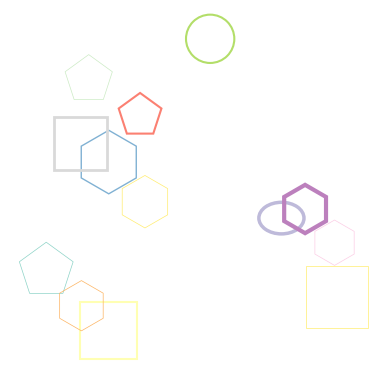[{"shape": "pentagon", "thickness": 0.5, "radius": 0.37, "center": [0.12, 0.297]}, {"shape": "square", "thickness": 1.5, "radius": 0.36, "center": [0.282, 0.142]}, {"shape": "oval", "thickness": 2.5, "radius": 0.29, "center": [0.731, 0.434]}, {"shape": "pentagon", "thickness": 1.5, "radius": 0.29, "center": [0.364, 0.7]}, {"shape": "hexagon", "thickness": 1, "radius": 0.41, "center": [0.282, 0.579]}, {"shape": "hexagon", "thickness": 0.5, "radius": 0.33, "center": [0.211, 0.206]}, {"shape": "circle", "thickness": 1.5, "radius": 0.31, "center": [0.546, 0.899]}, {"shape": "hexagon", "thickness": 0.5, "radius": 0.29, "center": [0.869, 0.37]}, {"shape": "square", "thickness": 2, "radius": 0.35, "center": [0.209, 0.627]}, {"shape": "hexagon", "thickness": 3, "radius": 0.31, "center": [0.792, 0.457]}, {"shape": "pentagon", "thickness": 0.5, "radius": 0.32, "center": [0.23, 0.794]}, {"shape": "hexagon", "thickness": 0.5, "radius": 0.34, "center": [0.376, 0.476]}, {"shape": "square", "thickness": 0.5, "radius": 0.4, "center": [0.875, 0.228]}]